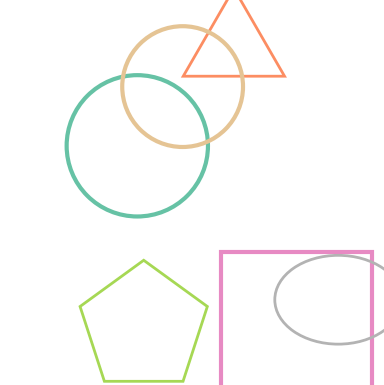[{"shape": "circle", "thickness": 3, "radius": 0.92, "center": [0.357, 0.621]}, {"shape": "triangle", "thickness": 2, "radius": 0.76, "center": [0.608, 0.878]}, {"shape": "square", "thickness": 3, "radius": 0.98, "center": [0.769, 0.149]}, {"shape": "pentagon", "thickness": 2, "radius": 0.87, "center": [0.373, 0.15]}, {"shape": "circle", "thickness": 3, "radius": 0.78, "center": [0.474, 0.775]}, {"shape": "oval", "thickness": 2, "radius": 0.82, "center": [0.879, 0.221]}]